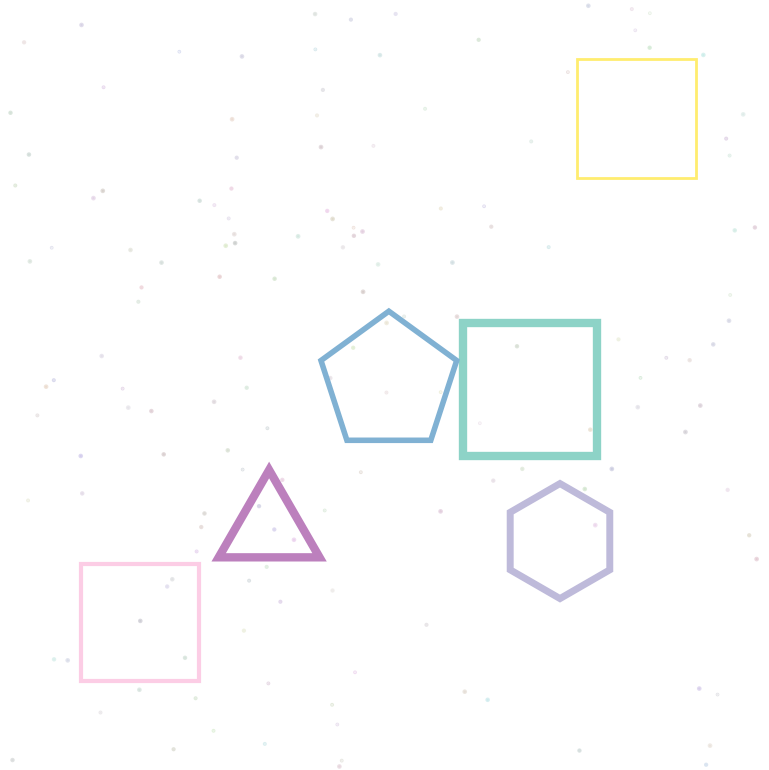[{"shape": "square", "thickness": 3, "radius": 0.43, "center": [0.688, 0.494]}, {"shape": "hexagon", "thickness": 2.5, "radius": 0.37, "center": [0.727, 0.297]}, {"shape": "pentagon", "thickness": 2, "radius": 0.46, "center": [0.505, 0.503]}, {"shape": "square", "thickness": 1.5, "radius": 0.38, "center": [0.182, 0.192]}, {"shape": "triangle", "thickness": 3, "radius": 0.38, "center": [0.35, 0.314]}, {"shape": "square", "thickness": 1, "radius": 0.39, "center": [0.827, 0.847]}]